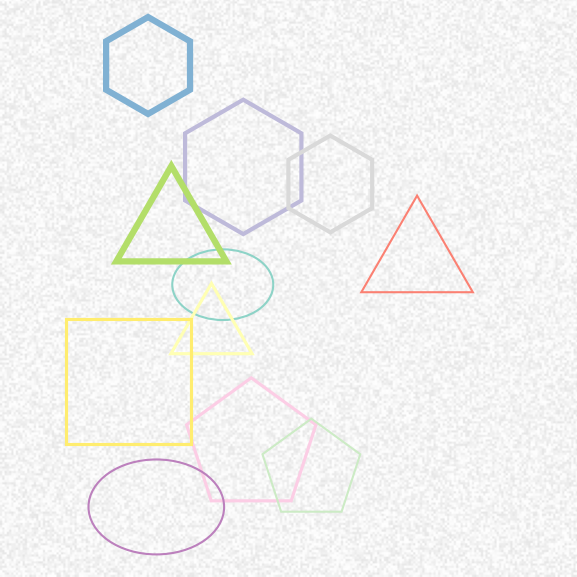[{"shape": "oval", "thickness": 1, "radius": 0.44, "center": [0.386, 0.506]}, {"shape": "triangle", "thickness": 1.5, "radius": 0.41, "center": [0.366, 0.427]}, {"shape": "hexagon", "thickness": 2, "radius": 0.58, "center": [0.421, 0.71]}, {"shape": "triangle", "thickness": 1, "radius": 0.56, "center": [0.722, 0.549]}, {"shape": "hexagon", "thickness": 3, "radius": 0.42, "center": [0.256, 0.886]}, {"shape": "triangle", "thickness": 3, "radius": 0.55, "center": [0.297, 0.602]}, {"shape": "pentagon", "thickness": 1.5, "radius": 0.59, "center": [0.435, 0.227]}, {"shape": "hexagon", "thickness": 2, "radius": 0.42, "center": [0.572, 0.681]}, {"shape": "oval", "thickness": 1, "radius": 0.59, "center": [0.271, 0.121]}, {"shape": "pentagon", "thickness": 1, "radius": 0.45, "center": [0.539, 0.185]}, {"shape": "square", "thickness": 1.5, "radius": 0.54, "center": [0.223, 0.339]}]